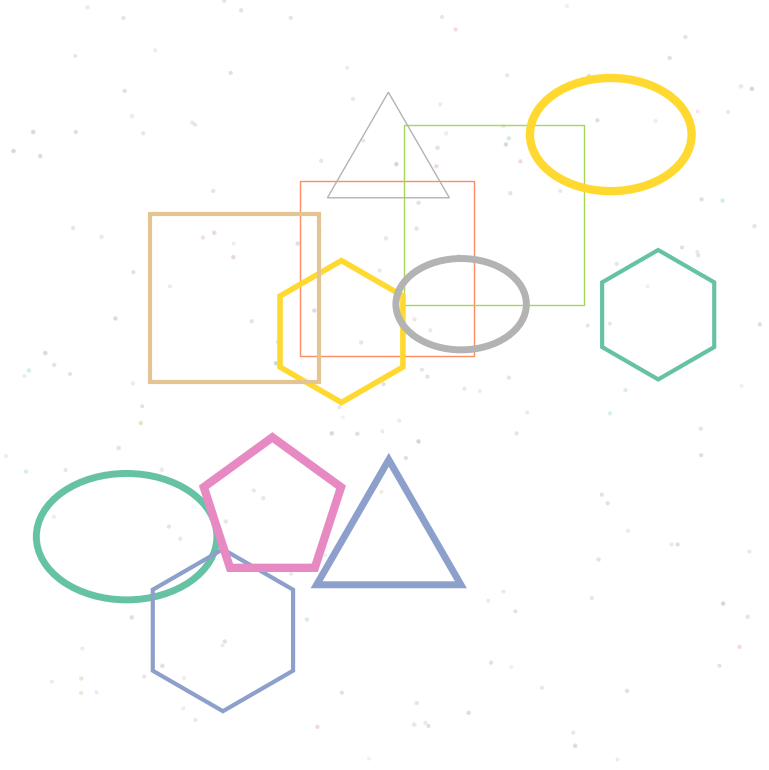[{"shape": "oval", "thickness": 2.5, "radius": 0.59, "center": [0.164, 0.303]}, {"shape": "hexagon", "thickness": 1.5, "radius": 0.42, "center": [0.855, 0.591]}, {"shape": "square", "thickness": 0.5, "radius": 0.57, "center": [0.503, 0.651]}, {"shape": "triangle", "thickness": 2.5, "radius": 0.54, "center": [0.505, 0.295]}, {"shape": "hexagon", "thickness": 1.5, "radius": 0.53, "center": [0.29, 0.182]}, {"shape": "pentagon", "thickness": 3, "radius": 0.47, "center": [0.354, 0.338]}, {"shape": "square", "thickness": 0.5, "radius": 0.58, "center": [0.642, 0.721]}, {"shape": "hexagon", "thickness": 2, "radius": 0.46, "center": [0.443, 0.569]}, {"shape": "oval", "thickness": 3, "radius": 0.52, "center": [0.793, 0.825]}, {"shape": "square", "thickness": 1.5, "radius": 0.55, "center": [0.304, 0.613]}, {"shape": "triangle", "thickness": 0.5, "radius": 0.46, "center": [0.504, 0.789]}, {"shape": "oval", "thickness": 2.5, "radius": 0.42, "center": [0.599, 0.605]}]